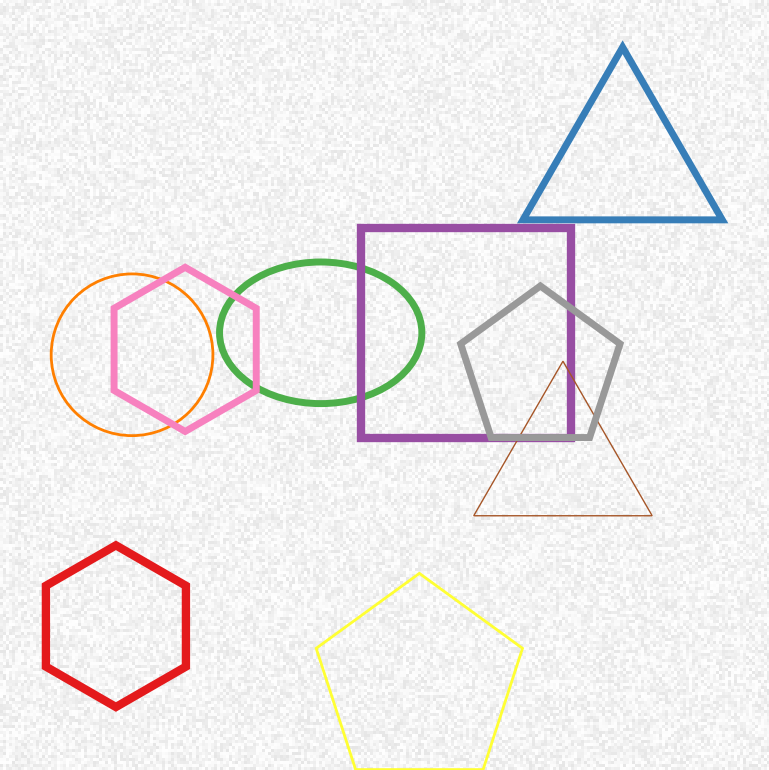[{"shape": "hexagon", "thickness": 3, "radius": 0.52, "center": [0.151, 0.187]}, {"shape": "triangle", "thickness": 2.5, "radius": 0.75, "center": [0.809, 0.789]}, {"shape": "oval", "thickness": 2.5, "radius": 0.66, "center": [0.416, 0.568]}, {"shape": "square", "thickness": 3, "radius": 0.68, "center": [0.605, 0.568]}, {"shape": "circle", "thickness": 1, "radius": 0.53, "center": [0.171, 0.539]}, {"shape": "pentagon", "thickness": 1, "radius": 0.7, "center": [0.545, 0.115]}, {"shape": "triangle", "thickness": 0.5, "radius": 0.67, "center": [0.731, 0.397]}, {"shape": "hexagon", "thickness": 2.5, "radius": 0.53, "center": [0.24, 0.546]}, {"shape": "pentagon", "thickness": 2.5, "radius": 0.54, "center": [0.702, 0.52]}]